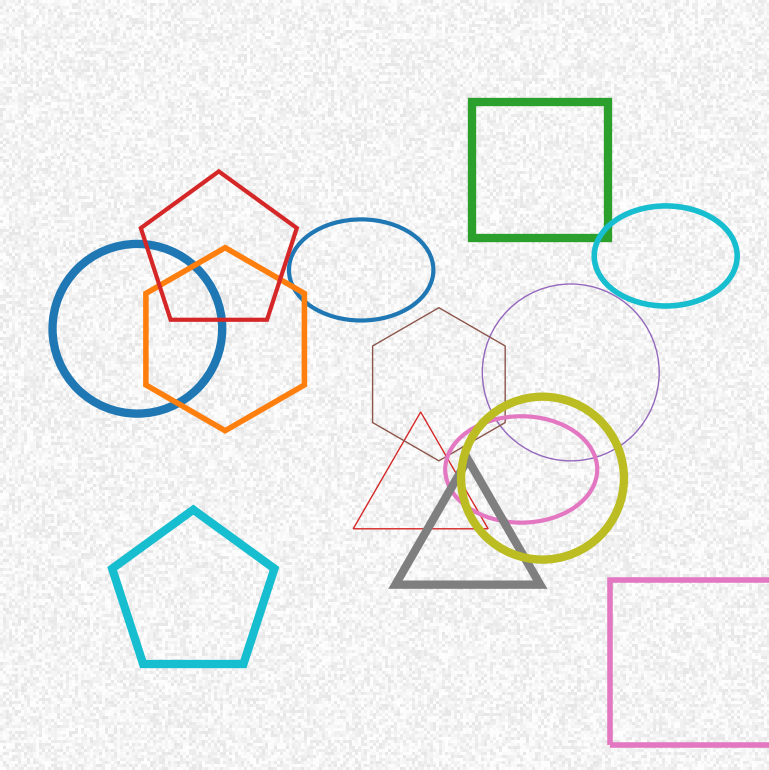[{"shape": "circle", "thickness": 3, "radius": 0.55, "center": [0.178, 0.573]}, {"shape": "oval", "thickness": 1.5, "radius": 0.47, "center": [0.469, 0.649]}, {"shape": "hexagon", "thickness": 2, "radius": 0.59, "center": [0.292, 0.56]}, {"shape": "square", "thickness": 3, "radius": 0.44, "center": [0.702, 0.779]}, {"shape": "pentagon", "thickness": 1.5, "radius": 0.53, "center": [0.284, 0.671]}, {"shape": "triangle", "thickness": 0.5, "radius": 0.51, "center": [0.546, 0.364]}, {"shape": "circle", "thickness": 0.5, "radius": 0.57, "center": [0.741, 0.516]}, {"shape": "hexagon", "thickness": 0.5, "radius": 0.5, "center": [0.57, 0.501]}, {"shape": "oval", "thickness": 1.5, "radius": 0.49, "center": [0.677, 0.39]}, {"shape": "square", "thickness": 2, "radius": 0.53, "center": [0.899, 0.14]}, {"shape": "triangle", "thickness": 3, "radius": 0.54, "center": [0.608, 0.295]}, {"shape": "circle", "thickness": 3, "radius": 0.53, "center": [0.705, 0.379]}, {"shape": "oval", "thickness": 2, "radius": 0.46, "center": [0.865, 0.668]}, {"shape": "pentagon", "thickness": 3, "radius": 0.55, "center": [0.251, 0.227]}]